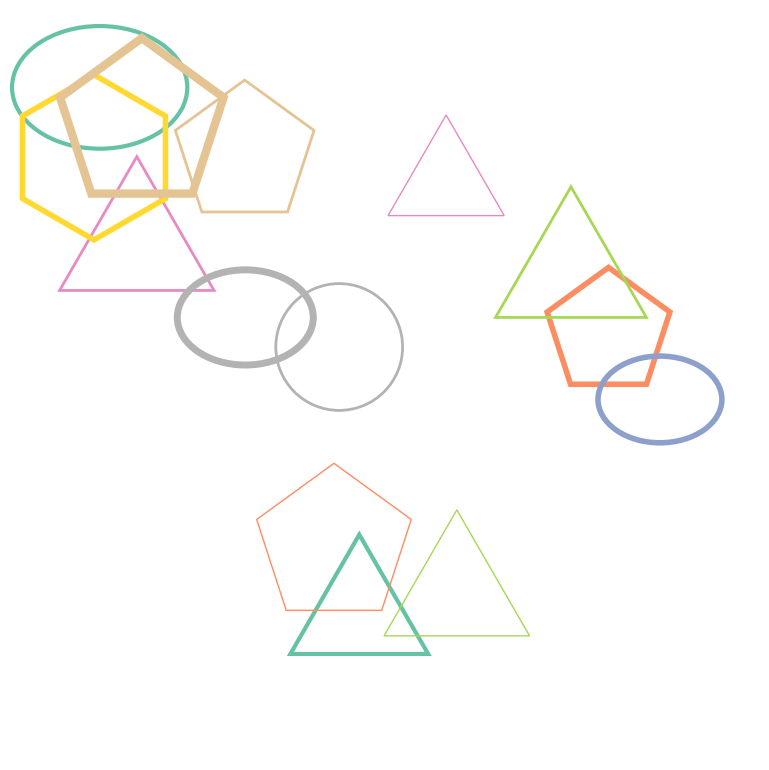[{"shape": "triangle", "thickness": 1.5, "radius": 0.52, "center": [0.467, 0.202]}, {"shape": "oval", "thickness": 1.5, "radius": 0.57, "center": [0.129, 0.887]}, {"shape": "pentagon", "thickness": 0.5, "radius": 0.53, "center": [0.434, 0.293]}, {"shape": "pentagon", "thickness": 2, "radius": 0.42, "center": [0.79, 0.569]}, {"shape": "oval", "thickness": 2, "radius": 0.4, "center": [0.857, 0.481]}, {"shape": "triangle", "thickness": 1, "radius": 0.58, "center": [0.178, 0.681]}, {"shape": "triangle", "thickness": 0.5, "radius": 0.44, "center": [0.579, 0.764]}, {"shape": "triangle", "thickness": 0.5, "radius": 0.55, "center": [0.593, 0.229]}, {"shape": "triangle", "thickness": 1, "radius": 0.57, "center": [0.742, 0.644]}, {"shape": "hexagon", "thickness": 2, "radius": 0.54, "center": [0.122, 0.796]}, {"shape": "pentagon", "thickness": 1, "radius": 0.47, "center": [0.318, 0.801]}, {"shape": "pentagon", "thickness": 3, "radius": 0.56, "center": [0.184, 0.839]}, {"shape": "oval", "thickness": 2.5, "radius": 0.44, "center": [0.319, 0.588]}, {"shape": "circle", "thickness": 1, "radius": 0.41, "center": [0.441, 0.549]}]